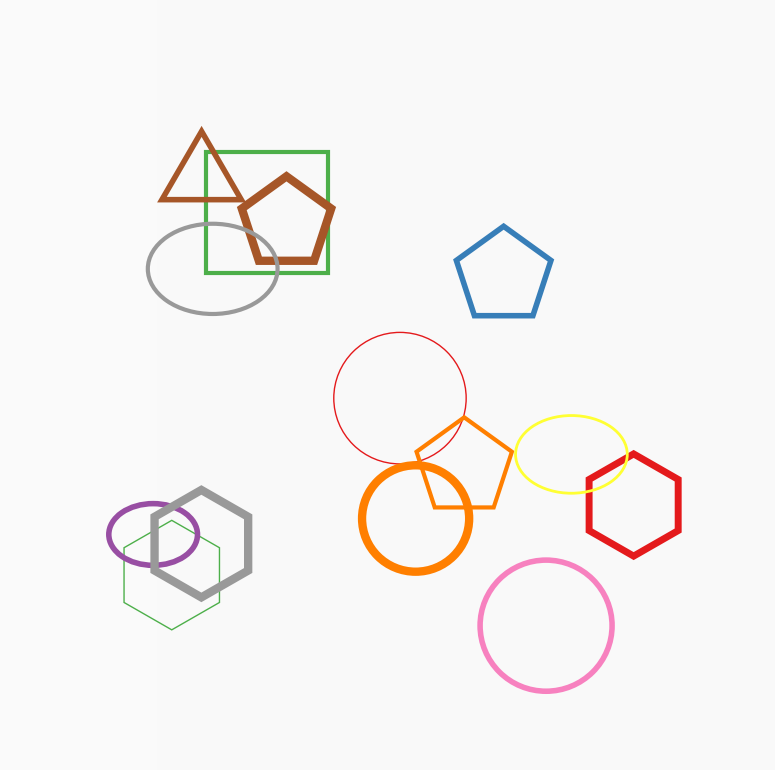[{"shape": "circle", "thickness": 0.5, "radius": 0.43, "center": [0.516, 0.483]}, {"shape": "hexagon", "thickness": 2.5, "radius": 0.33, "center": [0.818, 0.344]}, {"shape": "pentagon", "thickness": 2, "radius": 0.32, "center": [0.65, 0.642]}, {"shape": "hexagon", "thickness": 0.5, "radius": 0.36, "center": [0.222, 0.253]}, {"shape": "square", "thickness": 1.5, "radius": 0.39, "center": [0.345, 0.724]}, {"shape": "oval", "thickness": 2, "radius": 0.29, "center": [0.198, 0.306]}, {"shape": "circle", "thickness": 3, "radius": 0.35, "center": [0.536, 0.327]}, {"shape": "pentagon", "thickness": 1.5, "radius": 0.32, "center": [0.599, 0.393]}, {"shape": "oval", "thickness": 1, "radius": 0.36, "center": [0.737, 0.41]}, {"shape": "pentagon", "thickness": 3, "radius": 0.3, "center": [0.37, 0.71]}, {"shape": "triangle", "thickness": 2, "radius": 0.3, "center": [0.26, 0.77]}, {"shape": "circle", "thickness": 2, "radius": 0.43, "center": [0.705, 0.187]}, {"shape": "oval", "thickness": 1.5, "radius": 0.42, "center": [0.274, 0.651]}, {"shape": "hexagon", "thickness": 3, "radius": 0.35, "center": [0.26, 0.294]}]